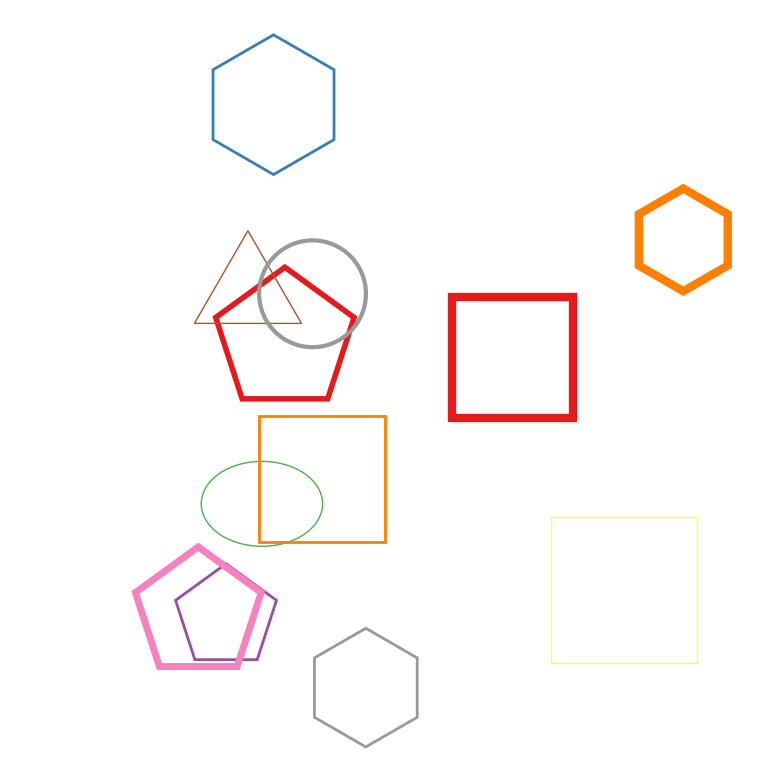[{"shape": "pentagon", "thickness": 2, "radius": 0.47, "center": [0.37, 0.558]}, {"shape": "square", "thickness": 3, "radius": 0.39, "center": [0.665, 0.536]}, {"shape": "hexagon", "thickness": 1, "radius": 0.45, "center": [0.355, 0.864]}, {"shape": "oval", "thickness": 0.5, "radius": 0.39, "center": [0.34, 0.346]}, {"shape": "pentagon", "thickness": 1, "radius": 0.34, "center": [0.294, 0.199]}, {"shape": "hexagon", "thickness": 3, "radius": 0.33, "center": [0.887, 0.688]}, {"shape": "square", "thickness": 1, "radius": 0.41, "center": [0.418, 0.378]}, {"shape": "square", "thickness": 0.5, "radius": 0.47, "center": [0.811, 0.233]}, {"shape": "triangle", "thickness": 0.5, "radius": 0.4, "center": [0.322, 0.62]}, {"shape": "pentagon", "thickness": 2.5, "radius": 0.43, "center": [0.258, 0.204]}, {"shape": "circle", "thickness": 1.5, "radius": 0.35, "center": [0.406, 0.618]}, {"shape": "hexagon", "thickness": 1, "radius": 0.39, "center": [0.475, 0.107]}]